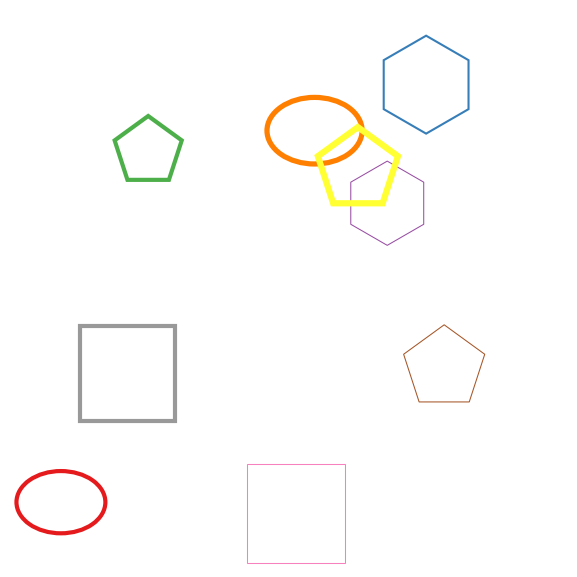[{"shape": "oval", "thickness": 2, "radius": 0.38, "center": [0.105, 0.13]}, {"shape": "hexagon", "thickness": 1, "radius": 0.42, "center": [0.738, 0.853]}, {"shape": "pentagon", "thickness": 2, "radius": 0.31, "center": [0.257, 0.737]}, {"shape": "hexagon", "thickness": 0.5, "radius": 0.36, "center": [0.671, 0.647]}, {"shape": "oval", "thickness": 2.5, "radius": 0.41, "center": [0.545, 0.773]}, {"shape": "pentagon", "thickness": 3, "radius": 0.36, "center": [0.62, 0.706]}, {"shape": "pentagon", "thickness": 0.5, "radius": 0.37, "center": [0.769, 0.363]}, {"shape": "square", "thickness": 0.5, "radius": 0.43, "center": [0.512, 0.109]}, {"shape": "square", "thickness": 2, "radius": 0.41, "center": [0.221, 0.352]}]